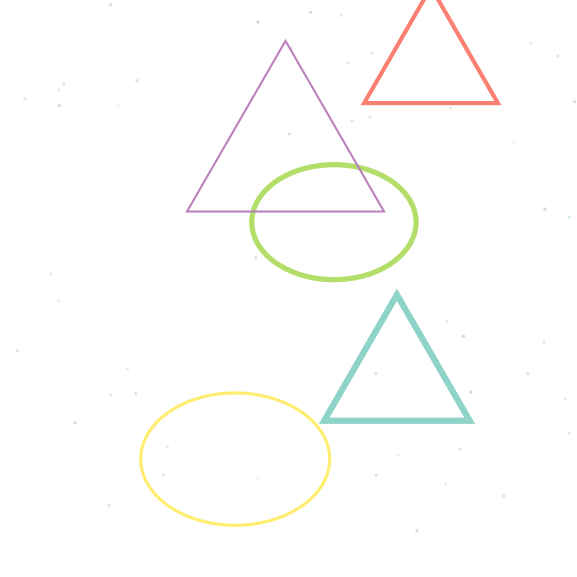[{"shape": "triangle", "thickness": 3, "radius": 0.73, "center": [0.687, 0.343]}, {"shape": "triangle", "thickness": 2, "radius": 0.67, "center": [0.746, 0.887]}, {"shape": "oval", "thickness": 2.5, "radius": 0.71, "center": [0.578, 0.614]}, {"shape": "triangle", "thickness": 1, "radius": 0.99, "center": [0.494, 0.731]}, {"shape": "oval", "thickness": 1.5, "radius": 0.82, "center": [0.407, 0.204]}]